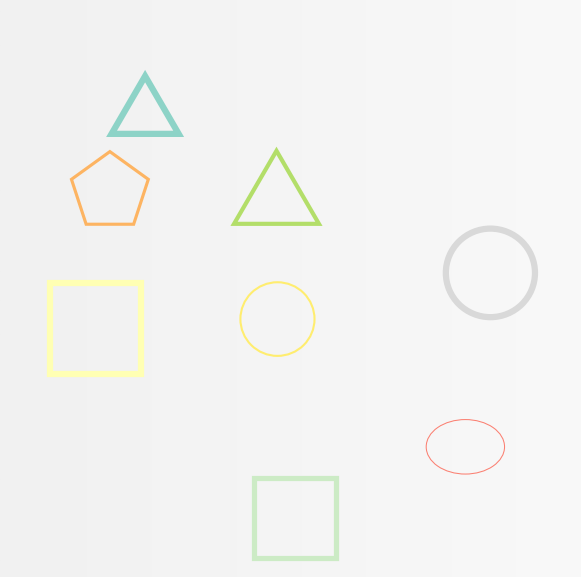[{"shape": "triangle", "thickness": 3, "radius": 0.33, "center": [0.25, 0.801]}, {"shape": "square", "thickness": 3, "radius": 0.39, "center": [0.164, 0.431]}, {"shape": "oval", "thickness": 0.5, "radius": 0.34, "center": [0.801, 0.225]}, {"shape": "pentagon", "thickness": 1.5, "radius": 0.35, "center": [0.189, 0.667]}, {"shape": "triangle", "thickness": 2, "radius": 0.42, "center": [0.476, 0.654]}, {"shape": "circle", "thickness": 3, "radius": 0.38, "center": [0.844, 0.527]}, {"shape": "square", "thickness": 2.5, "radius": 0.35, "center": [0.507, 0.102]}, {"shape": "circle", "thickness": 1, "radius": 0.32, "center": [0.477, 0.447]}]